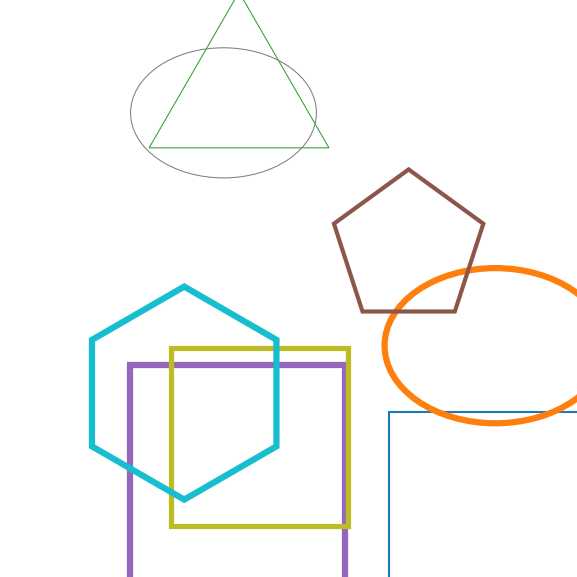[{"shape": "square", "thickness": 1, "radius": 0.84, "center": [0.842, 0.119]}, {"shape": "oval", "thickness": 3, "radius": 0.96, "center": [0.858, 0.401]}, {"shape": "triangle", "thickness": 0.5, "radius": 0.9, "center": [0.414, 0.833]}, {"shape": "square", "thickness": 3, "radius": 0.93, "center": [0.412, 0.181]}, {"shape": "pentagon", "thickness": 2, "radius": 0.68, "center": [0.708, 0.57]}, {"shape": "oval", "thickness": 0.5, "radius": 0.8, "center": [0.387, 0.804]}, {"shape": "square", "thickness": 2.5, "radius": 0.77, "center": [0.449, 0.242]}, {"shape": "hexagon", "thickness": 3, "radius": 0.92, "center": [0.319, 0.318]}]